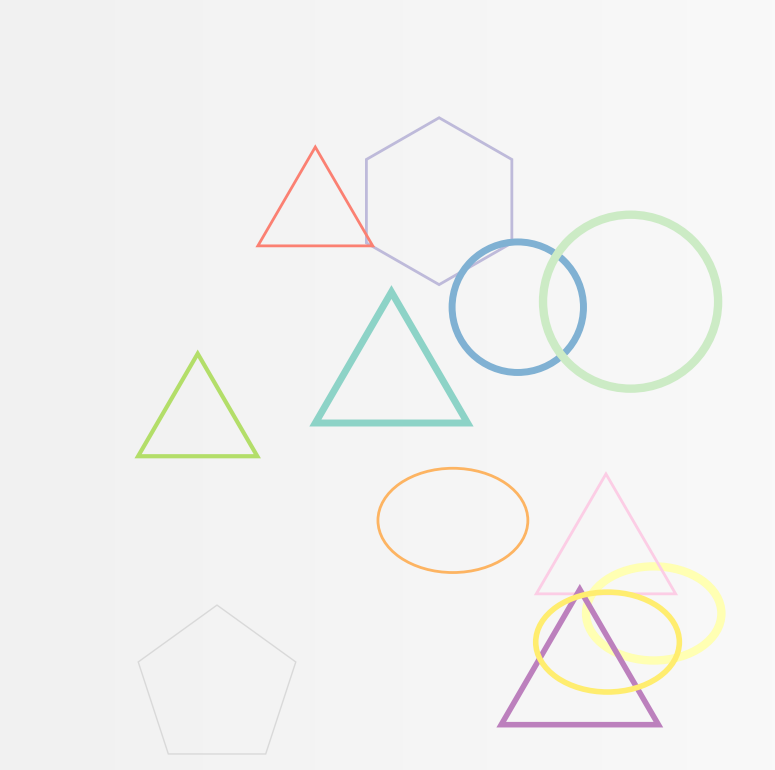[{"shape": "triangle", "thickness": 2.5, "radius": 0.57, "center": [0.505, 0.507]}, {"shape": "oval", "thickness": 3, "radius": 0.44, "center": [0.844, 0.203]}, {"shape": "hexagon", "thickness": 1, "radius": 0.54, "center": [0.567, 0.739]}, {"shape": "triangle", "thickness": 1, "radius": 0.43, "center": [0.407, 0.723]}, {"shape": "circle", "thickness": 2.5, "radius": 0.42, "center": [0.668, 0.601]}, {"shape": "oval", "thickness": 1, "radius": 0.48, "center": [0.584, 0.324]}, {"shape": "triangle", "thickness": 1.5, "radius": 0.44, "center": [0.255, 0.452]}, {"shape": "triangle", "thickness": 1, "radius": 0.52, "center": [0.782, 0.281]}, {"shape": "pentagon", "thickness": 0.5, "radius": 0.53, "center": [0.28, 0.107]}, {"shape": "triangle", "thickness": 2, "radius": 0.59, "center": [0.748, 0.117]}, {"shape": "circle", "thickness": 3, "radius": 0.56, "center": [0.814, 0.608]}, {"shape": "oval", "thickness": 2, "radius": 0.46, "center": [0.784, 0.166]}]